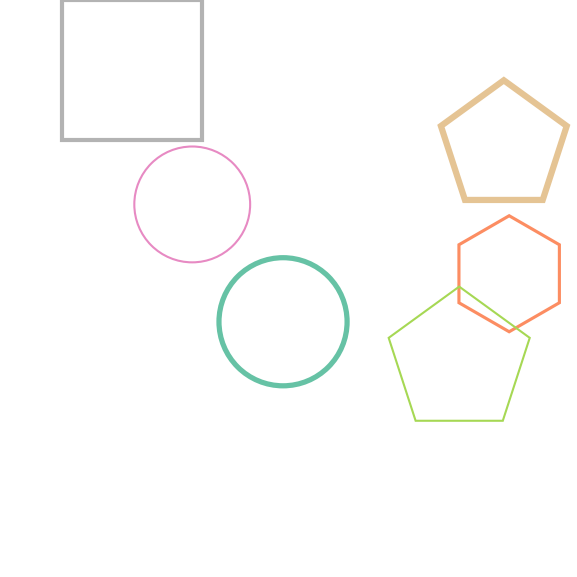[{"shape": "circle", "thickness": 2.5, "radius": 0.55, "center": [0.49, 0.442]}, {"shape": "hexagon", "thickness": 1.5, "radius": 0.5, "center": [0.882, 0.525]}, {"shape": "circle", "thickness": 1, "radius": 0.5, "center": [0.333, 0.645]}, {"shape": "pentagon", "thickness": 1, "radius": 0.64, "center": [0.795, 0.374]}, {"shape": "pentagon", "thickness": 3, "radius": 0.57, "center": [0.872, 0.746]}, {"shape": "square", "thickness": 2, "radius": 0.61, "center": [0.229, 0.878]}]